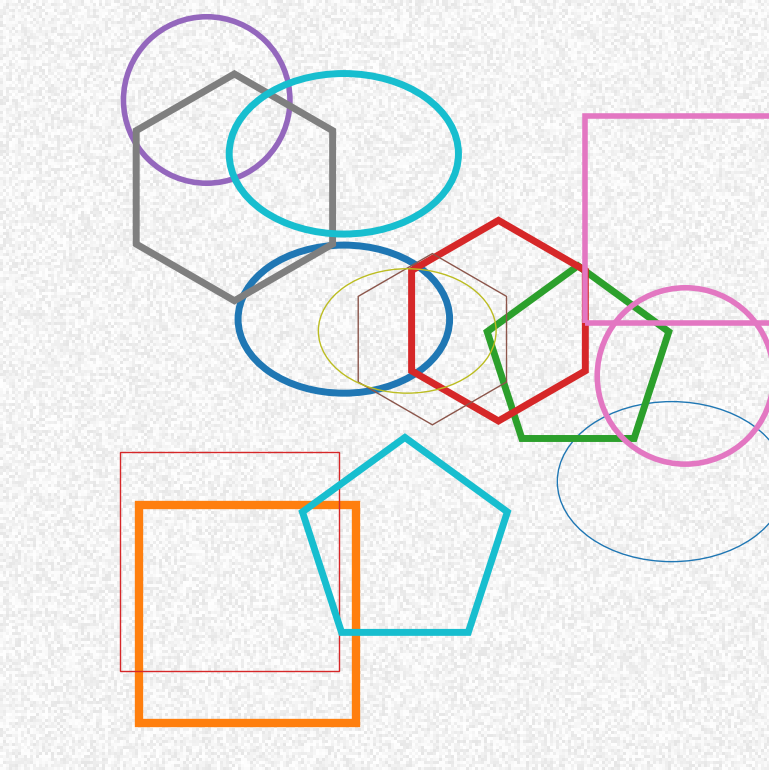[{"shape": "oval", "thickness": 0.5, "radius": 0.74, "center": [0.872, 0.375]}, {"shape": "oval", "thickness": 2.5, "radius": 0.69, "center": [0.447, 0.586]}, {"shape": "square", "thickness": 3, "radius": 0.71, "center": [0.322, 0.203]}, {"shape": "pentagon", "thickness": 2.5, "radius": 0.62, "center": [0.751, 0.531]}, {"shape": "square", "thickness": 0.5, "radius": 0.71, "center": [0.298, 0.271]}, {"shape": "hexagon", "thickness": 2.5, "radius": 0.65, "center": [0.647, 0.584]}, {"shape": "circle", "thickness": 2, "radius": 0.54, "center": [0.268, 0.87]}, {"shape": "hexagon", "thickness": 0.5, "radius": 0.56, "center": [0.562, 0.559]}, {"shape": "square", "thickness": 2, "radius": 0.67, "center": [0.894, 0.715]}, {"shape": "circle", "thickness": 2, "radius": 0.57, "center": [0.89, 0.512]}, {"shape": "hexagon", "thickness": 2.5, "radius": 0.74, "center": [0.304, 0.757]}, {"shape": "oval", "thickness": 0.5, "radius": 0.58, "center": [0.529, 0.57]}, {"shape": "oval", "thickness": 2.5, "radius": 0.74, "center": [0.447, 0.8]}, {"shape": "pentagon", "thickness": 2.5, "radius": 0.7, "center": [0.526, 0.292]}]